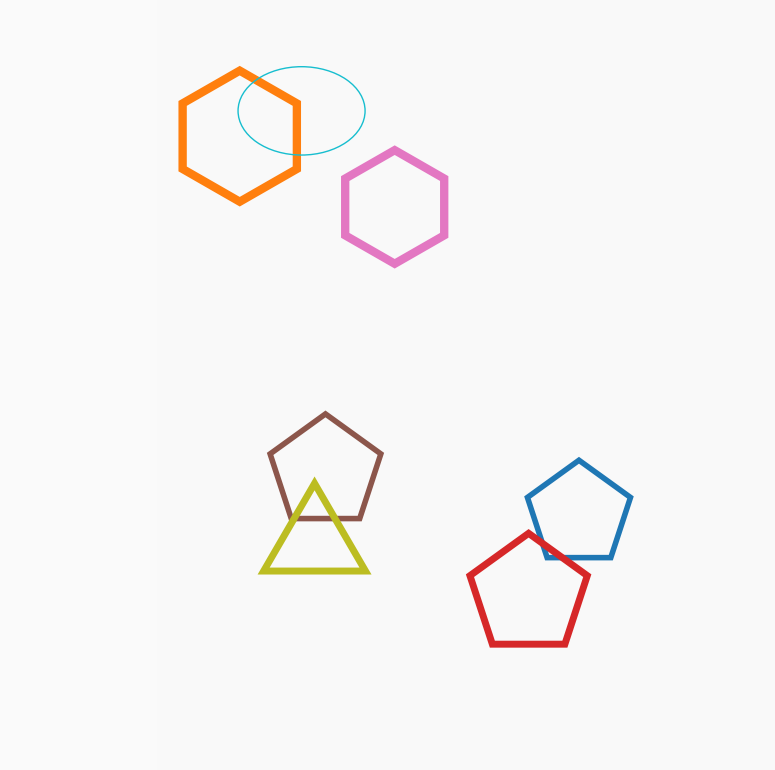[{"shape": "pentagon", "thickness": 2, "radius": 0.35, "center": [0.747, 0.332]}, {"shape": "hexagon", "thickness": 3, "radius": 0.43, "center": [0.309, 0.823]}, {"shape": "pentagon", "thickness": 2.5, "radius": 0.4, "center": [0.682, 0.228]}, {"shape": "pentagon", "thickness": 2, "radius": 0.38, "center": [0.42, 0.387]}, {"shape": "hexagon", "thickness": 3, "radius": 0.37, "center": [0.509, 0.731]}, {"shape": "triangle", "thickness": 2.5, "radius": 0.38, "center": [0.406, 0.296]}, {"shape": "oval", "thickness": 0.5, "radius": 0.41, "center": [0.389, 0.856]}]